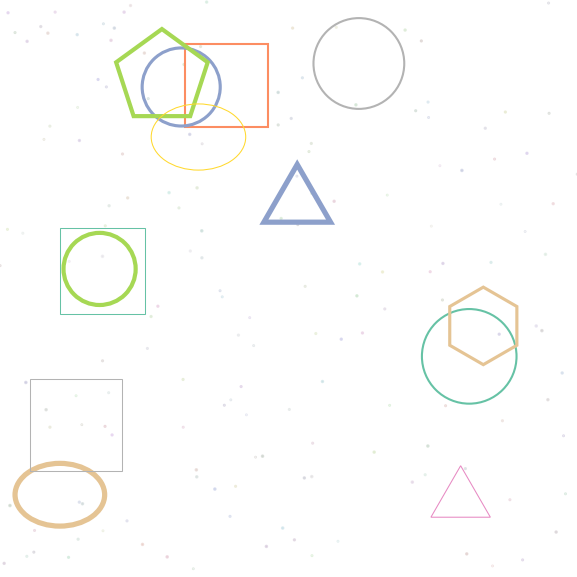[{"shape": "square", "thickness": 0.5, "radius": 0.37, "center": [0.177, 0.529]}, {"shape": "circle", "thickness": 1, "radius": 0.41, "center": [0.813, 0.382]}, {"shape": "square", "thickness": 1, "radius": 0.36, "center": [0.392, 0.851]}, {"shape": "circle", "thickness": 1.5, "radius": 0.34, "center": [0.314, 0.849]}, {"shape": "triangle", "thickness": 2.5, "radius": 0.33, "center": [0.515, 0.648]}, {"shape": "triangle", "thickness": 0.5, "radius": 0.3, "center": [0.798, 0.133]}, {"shape": "circle", "thickness": 2, "radius": 0.31, "center": [0.172, 0.533]}, {"shape": "pentagon", "thickness": 2, "radius": 0.42, "center": [0.28, 0.865]}, {"shape": "oval", "thickness": 0.5, "radius": 0.41, "center": [0.344, 0.762]}, {"shape": "oval", "thickness": 2.5, "radius": 0.39, "center": [0.104, 0.142]}, {"shape": "hexagon", "thickness": 1.5, "radius": 0.34, "center": [0.837, 0.435]}, {"shape": "square", "thickness": 0.5, "radius": 0.4, "center": [0.131, 0.263]}, {"shape": "circle", "thickness": 1, "radius": 0.39, "center": [0.621, 0.889]}]